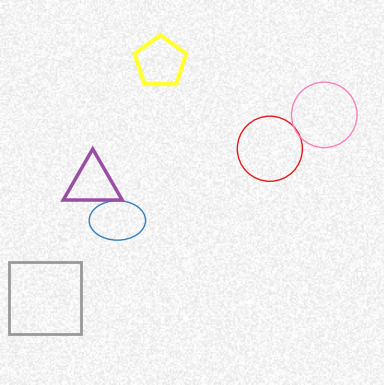[{"shape": "circle", "thickness": 1, "radius": 0.42, "center": [0.701, 0.614]}, {"shape": "oval", "thickness": 1, "radius": 0.37, "center": [0.305, 0.427]}, {"shape": "triangle", "thickness": 2.5, "radius": 0.44, "center": [0.241, 0.525]}, {"shape": "pentagon", "thickness": 3, "radius": 0.35, "center": [0.417, 0.839]}, {"shape": "circle", "thickness": 1, "radius": 0.43, "center": [0.842, 0.702]}, {"shape": "square", "thickness": 2, "radius": 0.47, "center": [0.117, 0.226]}]